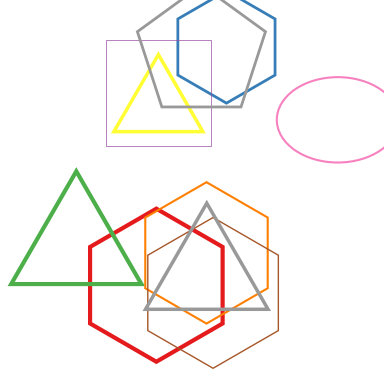[{"shape": "hexagon", "thickness": 3, "radius": 0.99, "center": [0.406, 0.259]}, {"shape": "hexagon", "thickness": 2, "radius": 0.73, "center": [0.588, 0.878]}, {"shape": "triangle", "thickness": 3, "radius": 0.98, "center": [0.198, 0.36]}, {"shape": "square", "thickness": 0.5, "radius": 0.68, "center": [0.411, 0.759]}, {"shape": "hexagon", "thickness": 1.5, "radius": 0.92, "center": [0.536, 0.343]}, {"shape": "triangle", "thickness": 2.5, "radius": 0.67, "center": [0.411, 0.725]}, {"shape": "hexagon", "thickness": 1, "radius": 0.98, "center": [0.553, 0.239]}, {"shape": "oval", "thickness": 1.5, "radius": 0.79, "center": [0.877, 0.689]}, {"shape": "triangle", "thickness": 2.5, "radius": 0.92, "center": [0.537, 0.289]}, {"shape": "pentagon", "thickness": 2, "radius": 0.87, "center": [0.523, 0.864]}]